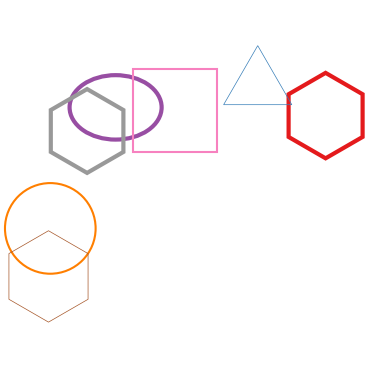[{"shape": "hexagon", "thickness": 3, "radius": 0.55, "center": [0.846, 0.7]}, {"shape": "triangle", "thickness": 0.5, "radius": 0.51, "center": [0.669, 0.779]}, {"shape": "oval", "thickness": 3, "radius": 0.6, "center": [0.3, 0.721]}, {"shape": "circle", "thickness": 1.5, "radius": 0.59, "center": [0.131, 0.407]}, {"shape": "hexagon", "thickness": 0.5, "radius": 0.59, "center": [0.126, 0.282]}, {"shape": "square", "thickness": 1.5, "radius": 0.54, "center": [0.454, 0.713]}, {"shape": "hexagon", "thickness": 3, "radius": 0.54, "center": [0.226, 0.66]}]